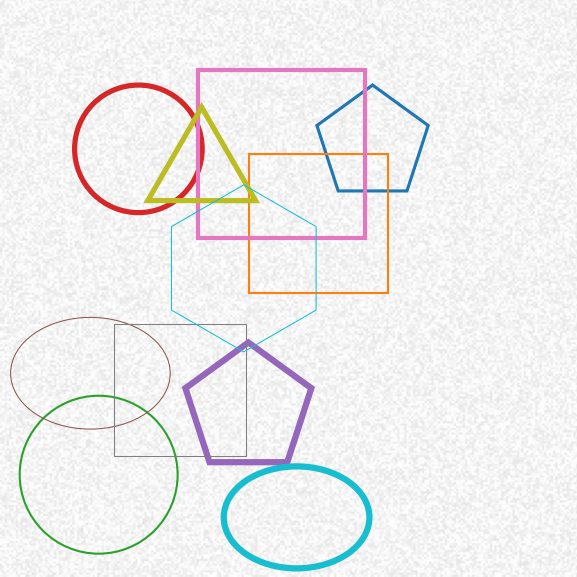[{"shape": "pentagon", "thickness": 1.5, "radius": 0.51, "center": [0.645, 0.75]}, {"shape": "square", "thickness": 1, "radius": 0.6, "center": [0.551, 0.612]}, {"shape": "circle", "thickness": 1, "radius": 0.68, "center": [0.171, 0.177]}, {"shape": "circle", "thickness": 2.5, "radius": 0.55, "center": [0.24, 0.741]}, {"shape": "pentagon", "thickness": 3, "radius": 0.57, "center": [0.43, 0.292]}, {"shape": "oval", "thickness": 0.5, "radius": 0.69, "center": [0.157, 0.353]}, {"shape": "square", "thickness": 2, "radius": 0.73, "center": [0.488, 0.732]}, {"shape": "square", "thickness": 0.5, "radius": 0.57, "center": [0.311, 0.324]}, {"shape": "triangle", "thickness": 2.5, "radius": 0.54, "center": [0.349, 0.706]}, {"shape": "hexagon", "thickness": 0.5, "radius": 0.72, "center": [0.422, 0.534]}, {"shape": "oval", "thickness": 3, "radius": 0.63, "center": [0.514, 0.103]}]